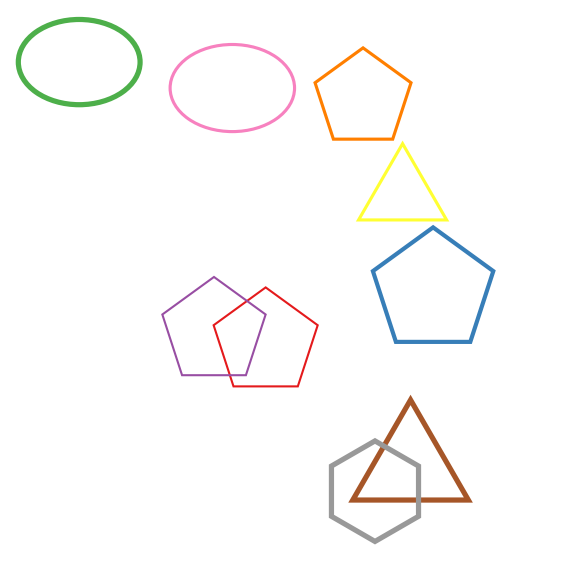[{"shape": "pentagon", "thickness": 1, "radius": 0.47, "center": [0.46, 0.407]}, {"shape": "pentagon", "thickness": 2, "radius": 0.55, "center": [0.75, 0.496]}, {"shape": "oval", "thickness": 2.5, "radius": 0.53, "center": [0.137, 0.892]}, {"shape": "pentagon", "thickness": 1, "radius": 0.47, "center": [0.371, 0.426]}, {"shape": "pentagon", "thickness": 1.5, "radius": 0.44, "center": [0.629, 0.829]}, {"shape": "triangle", "thickness": 1.5, "radius": 0.44, "center": [0.697, 0.662]}, {"shape": "triangle", "thickness": 2.5, "radius": 0.58, "center": [0.711, 0.191]}, {"shape": "oval", "thickness": 1.5, "radius": 0.54, "center": [0.402, 0.847]}, {"shape": "hexagon", "thickness": 2.5, "radius": 0.44, "center": [0.649, 0.149]}]